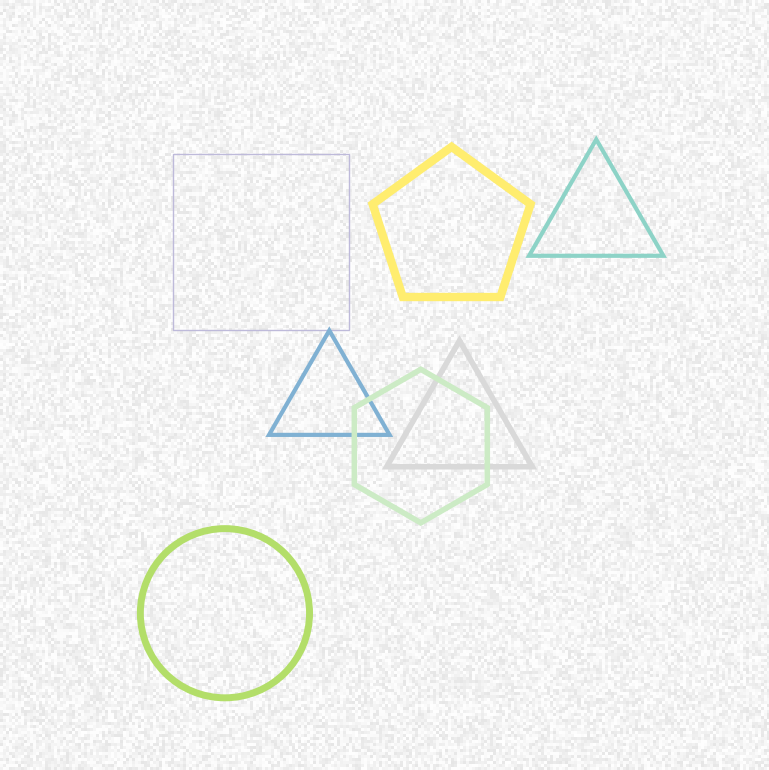[{"shape": "triangle", "thickness": 1.5, "radius": 0.5, "center": [0.774, 0.718]}, {"shape": "square", "thickness": 0.5, "radius": 0.57, "center": [0.339, 0.685]}, {"shape": "triangle", "thickness": 1.5, "radius": 0.45, "center": [0.428, 0.48]}, {"shape": "circle", "thickness": 2.5, "radius": 0.55, "center": [0.292, 0.204]}, {"shape": "triangle", "thickness": 2, "radius": 0.55, "center": [0.597, 0.448]}, {"shape": "hexagon", "thickness": 2, "radius": 0.5, "center": [0.547, 0.421]}, {"shape": "pentagon", "thickness": 3, "radius": 0.54, "center": [0.586, 0.702]}]